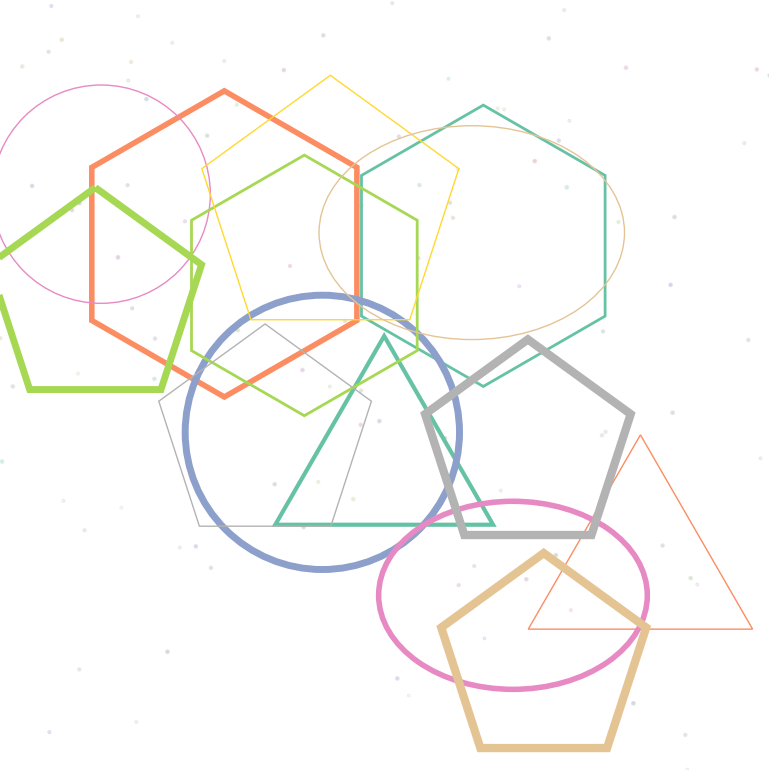[{"shape": "triangle", "thickness": 1.5, "radius": 0.82, "center": [0.499, 0.4]}, {"shape": "hexagon", "thickness": 1, "radius": 0.91, "center": [0.628, 0.681]}, {"shape": "triangle", "thickness": 0.5, "radius": 0.84, "center": [0.832, 0.267]}, {"shape": "hexagon", "thickness": 2, "radius": 0.99, "center": [0.291, 0.683]}, {"shape": "circle", "thickness": 2.5, "radius": 0.89, "center": [0.419, 0.438]}, {"shape": "oval", "thickness": 2, "radius": 0.87, "center": [0.666, 0.227]}, {"shape": "circle", "thickness": 0.5, "radius": 0.71, "center": [0.131, 0.748]}, {"shape": "hexagon", "thickness": 1, "radius": 0.85, "center": [0.395, 0.629]}, {"shape": "pentagon", "thickness": 2.5, "radius": 0.73, "center": [0.124, 0.611]}, {"shape": "pentagon", "thickness": 0.5, "radius": 0.88, "center": [0.429, 0.727]}, {"shape": "pentagon", "thickness": 3, "radius": 0.7, "center": [0.706, 0.142]}, {"shape": "oval", "thickness": 0.5, "radius": 0.99, "center": [0.613, 0.698]}, {"shape": "pentagon", "thickness": 3, "radius": 0.7, "center": [0.686, 0.419]}, {"shape": "pentagon", "thickness": 0.5, "radius": 0.73, "center": [0.344, 0.434]}]